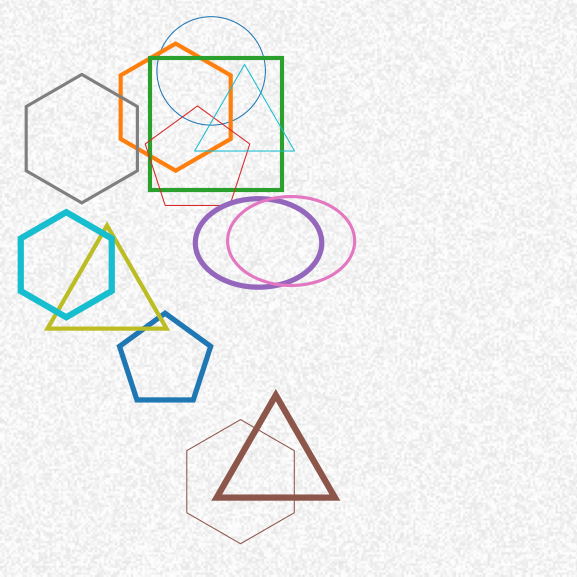[{"shape": "pentagon", "thickness": 2.5, "radius": 0.41, "center": [0.286, 0.374]}, {"shape": "circle", "thickness": 0.5, "radius": 0.47, "center": [0.366, 0.876]}, {"shape": "hexagon", "thickness": 2, "radius": 0.55, "center": [0.304, 0.814]}, {"shape": "square", "thickness": 2, "radius": 0.57, "center": [0.374, 0.785]}, {"shape": "pentagon", "thickness": 0.5, "radius": 0.48, "center": [0.342, 0.72]}, {"shape": "oval", "thickness": 2.5, "radius": 0.55, "center": [0.448, 0.578]}, {"shape": "triangle", "thickness": 3, "radius": 0.59, "center": [0.478, 0.197]}, {"shape": "hexagon", "thickness": 0.5, "radius": 0.54, "center": [0.417, 0.165]}, {"shape": "oval", "thickness": 1.5, "radius": 0.55, "center": [0.504, 0.582]}, {"shape": "hexagon", "thickness": 1.5, "radius": 0.56, "center": [0.142, 0.759]}, {"shape": "triangle", "thickness": 2, "radius": 0.6, "center": [0.185, 0.49]}, {"shape": "triangle", "thickness": 0.5, "radius": 0.5, "center": [0.424, 0.788]}, {"shape": "hexagon", "thickness": 3, "radius": 0.45, "center": [0.115, 0.541]}]